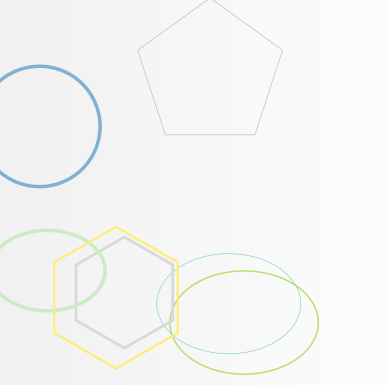[{"shape": "oval", "thickness": 0.5, "radius": 0.93, "center": [0.59, 0.211]}, {"shape": "pentagon", "thickness": 0.5, "radius": 0.98, "center": [0.542, 0.809]}, {"shape": "circle", "thickness": 2.5, "radius": 0.78, "center": [0.102, 0.672]}, {"shape": "oval", "thickness": 1, "radius": 0.96, "center": [0.63, 0.162]}, {"shape": "hexagon", "thickness": 2, "radius": 0.72, "center": [0.321, 0.24]}, {"shape": "oval", "thickness": 2.5, "radius": 0.75, "center": [0.122, 0.297]}, {"shape": "hexagon", "thickness": 1.5, "radius": 0.92, "center": [0.299, 0.227]}]